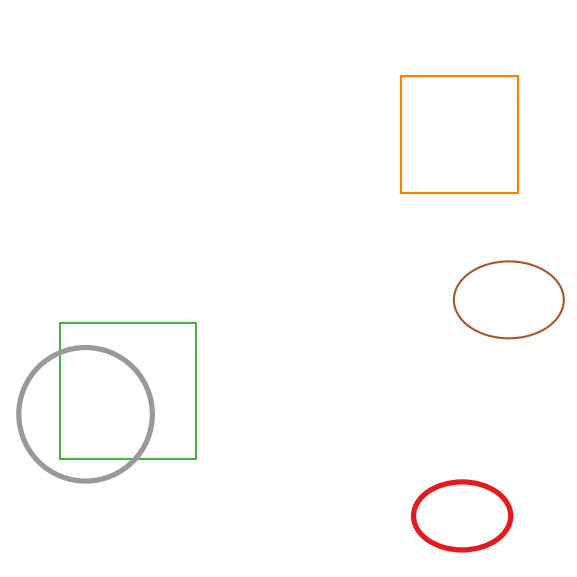[{"shape": "oval", "thickness": 2.5, "radius": 0.42, "center": [0.8, 0.106]}, {"shape": "square", "thickness": 1, "radius": 0.59, "center": [0.221, 0.322]}, {"shape": "square", "thickness": 1, "radius": 0.51, "center": [0.796, 0.767]}, {"shape": "oval", "thickness": 1, "radius": 0.48, "center": [0.881, 0.48]}, {"shape": "circle", "thickness": 2.5, "radius": 0.58, "center": [0.148, 0.282]}]